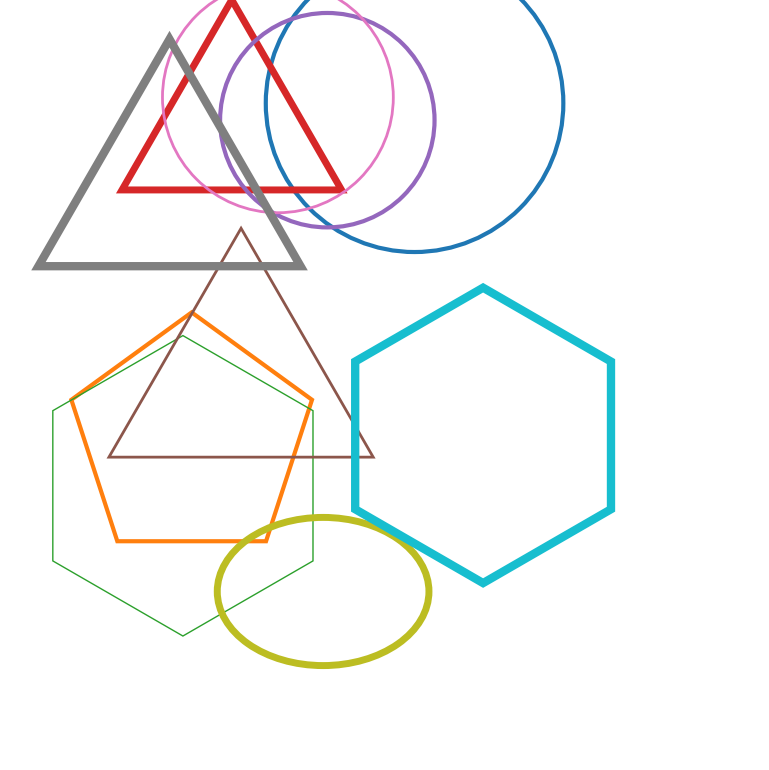[{"shape": "circle", "thickness": 1.5, "radius": 0.97, "center": [0.538, 0.866]}, {"shape": "pentagon", "thickness": 1.5, "radius": 0.82, "center": [0.249, 0.43]}, {"shape": "hexagon", "thickness": 0.5, "radius": 0.98, "center": [0.238, 0.369]}, {"shape": "triangle", "thickness": 2.5, "radius": 0.82, "center": [0.301, 0.836]}, {"shape": "circle", "thickness": 1.5, "radius": 0.7, "center": [0.425, 0.844]}, {"shape": "triangle", "thickness": 1, "radius": 0.99, "center": [0.313, 0.505]}, {"shape": "circle", "thickness": 1, "radius": 0.75, "center": [0.361, 0.874]}, {"shape": "triangle", "thickness": 3, "radius": 0.98, "center": [0.22, 0.753]}, {"shape": "oval", "thickness": 2.5, "radius": 0.69, "center": [0.42, 0.232]}, {"shape": "hexagon", "thickness": 3, "radius": 0.96, "center": [0.627, 0.435]}]